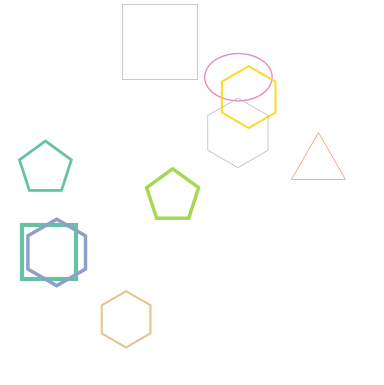[{"shape": "square", "thickness": 3, "radius": 0.36, "center": [0.127, 0.345]}, {"shape": "pentagon", "thickness": 2, "radius": 0.35, "center": [0.118, 0.563]}, {"shape": "triangle", "thickness": 0.5, "radius": 0.41, "center": [0.827, 0.575]}, {"shape": "hexagon", "thickness": 2.5, "radius": 0.43, "center": [0.147, 0.344]}, {"shape": "oval", "thickness": 1, "radius": 0.44, "center": [0.619, 0.799]}, {"shape": "pentagon", "thickness": 2.5, "radius": 0.35, "center": [0.448, 0.491]}, {"shape": "hexagon", "thickness": 1.5, "radius": 0.4, "center": [0.646, 0.748]}, {"shape": "hexagon", "thickness": 1.5, "radius": 0.37, "center": [0.328, 0.171]}, {"shape": "square", "thickness": 0.5, "radius": 0.49, "center": [0.413, 0.893]}, {"shape": "hexagon", "thickness": 0.5, "radius": 0.45, "center": [0.618, 0.655]}]